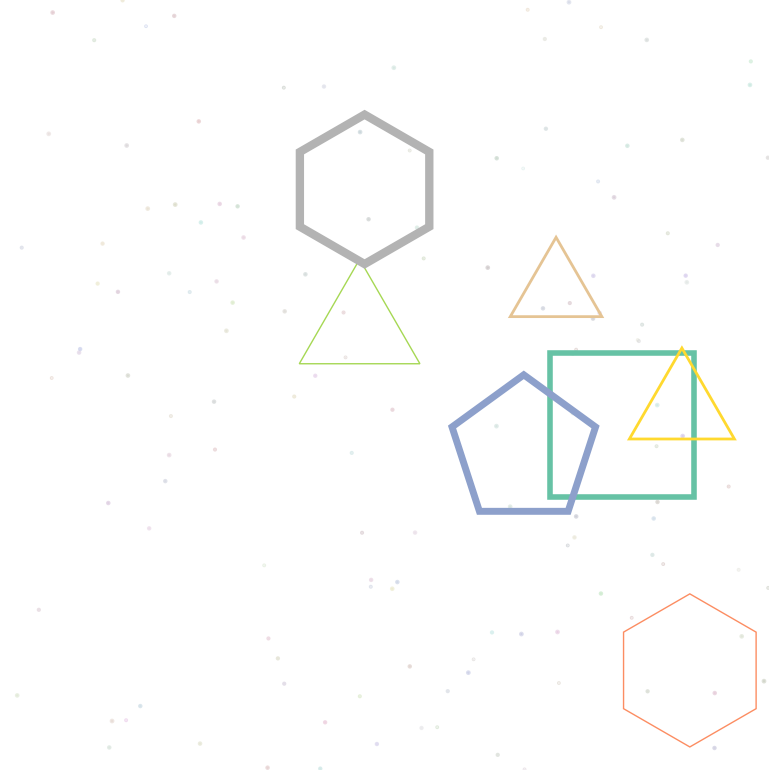[{"shape": "square", "thickness": 2, "radius": 0.47, "center": [0.808, 0.448]}, {"shape": "hexagon", "thickness": 0.5, "radius": 0.5, "center": [0.896, 0.129]}, {"shape": "pentagon", "thickness": 2.5, "radius": 0.49, "center": [0.68, 0.415]}, {"shape": "triangle", "thickness": 0.5, "radius": 0.45, "center": [0.467, 0.573]}, {"shape": "triangle", "thickness": 1, "radius": 0.39, "center": [0.886, 0.469]}, {"shape": "triangle", "thickness": 1, "radius": 0.34, "center": [0.722, 0.623]}, {"shape": "hexagon", "thickness": 3, "radius": 0.49, "center": [0.474, 0.754]}]